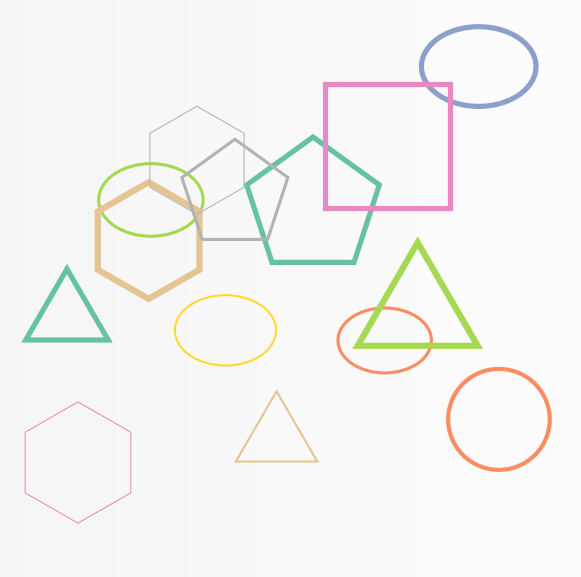[{"shape": "pentagon", "thickness": 2.5, "radius": 0.6, "center": [0.538, 0.642]}, {"shape": "triangle", "thickness": 2.5, "radius": 0.41, "center": [0.115, 0.451]}, {"shape": "circle", "thickness": 2, "radius": 0.44, "center": [0.858, 0.273]}, {"shape": "oval", "thickness": 1.5, "radius": 0.4, "center": [0.662, 0.41]}, {"shape": "oval", "thickness": 2.5, "radius": 0.49, "center": [0.824, 0.884]}, {"shape": "square", "thickness": 2.5, "radius": 0.54, "center": [0.667, 0.746]}, {"shape": "hexagon", "thickness": 0.5, "radius": 0.52, "center": [0.134, 0.198]}, {"shape": "triangle", "thickness": 3, "radius": 0.6, "center": [0.719, 0.46]}, {"shape": "oval", "thickness": 1.5, "radius": 0.45, "center": [0.26, 0.653]}, {"shape": "oval", "thickness": 1, "radius": 0.44, "center": [0.388, 0.427]}, {"shape": "triangle", "thickness": 1, "radius": 0.4, "center": [0.476, 0.241]}, {"shape": "hexagon", "thickness": 3, "radius": 0.51, "center": [0.256, 0.583]}, {"shape": "hexagon", "thickness": 0.5, "radius": 0.47, "center": [0.339, 0.722]}, {"shape": "pentagon", "thickness": 1.5, "radius": 0.48, "center": [0.404, 0.662]}]